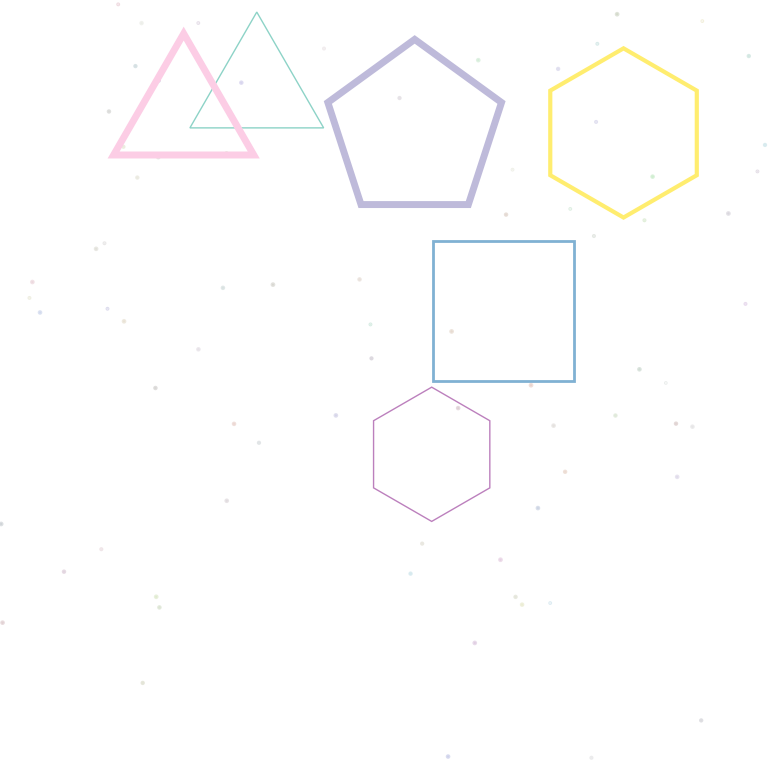[{"shape": "triangle", "thickness": 0.5, "radius": 0.5, "center": [0.333, 0.884]}, {"shape": "pentagon", "thickness": 2.5, "radius": 0.59, "center": [0.539, 0.83]}, {"shape": "square", "thickness": 1, "radius": 0.46, "center": [0.654, 0.596]}, {"shape": "triangle", "thickness": 2.5, "radius": 0.53, "center": [0.239, 0.851]}, {"shape": "hexagon", "thickness": 0.5, "radius": 0.44, "center": [0.561, 0.41]}, {"shape": "hexagon", "thickness": 1.5, "radius": 0.55, "center": [0.81, 0.827]}]